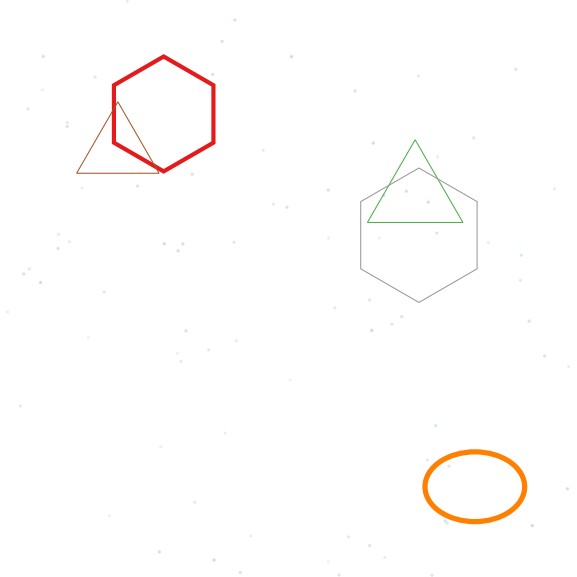[{"shape": "hexagon", "thickness": 2, "radius": 0.5, "center": [0.283, 0.802]}, {"shape": "triangle", "thickness": 0.5, "radius": 0.48, "center": [0.719, 0.662]}, {"shape": "oval", "thickness": 2.5, "radius": 0.43, "center": [0.822, 0.156]}, {"shape": "triangle", "thickness": 0.5, "radius": 0.41, "center": [0.204, 0.74]}, {"shape": "hexagon", "thickness": 0.5, "radius": 0.58, "center": [0.725, 0.592]}]